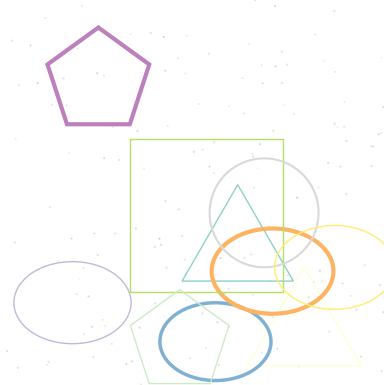[{"shape": "triangle", "thickness": 1, "radius": 0.83, "center": [0.617, 0.353]}, {"shape": "triangle", "thickness": 0.5, "radius": 0.85, "center": [0.79, 0.136]}, {"shape": "oval", "thickness": 1, "radius": 0.76, "center": [0.188, 0.214]}, {"shape": "oval", "thickness": 2.5, "radius": 0.72, "center": [0.56, 0.113]}, {"shape": "oval", "thickness": 3, "radius": 0.79, "center": [0.708, 0.296]}, {"shape": "square", "thickness": 1, "radius": 1.0, "center": [0.537, 0.44]}, {"shape": "circle", "thickness": 1.5, "radius": 0.71, "center": [0.686, 0.447]}, {"shape": "pentagon", "thickness": 3, "radius": 0.69, "center": [0.256, 0.79]}, {"shape": "pentagon", "thickness": 1, "radius": 0.67, "center": [0.467, 0.113]}, {"shape": "oval", "thickness": 1, "radius": 0.78, "center": [0.869, 0.305]}]